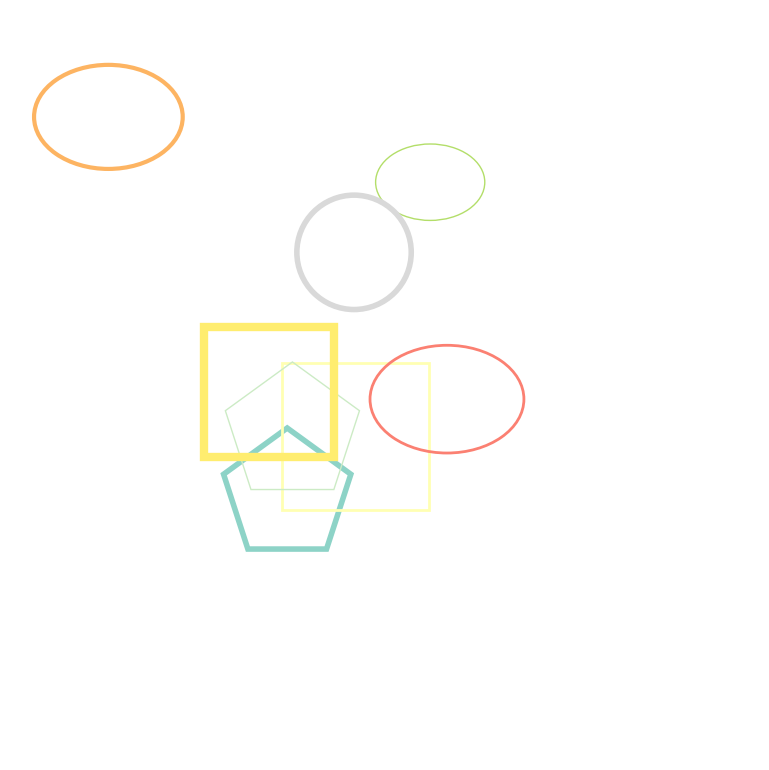[{"shape": "pentagon", "thickness": 2, "radius": 0.43, "center": [0.373, 0.357]}, {"shape": "square", "thickness": 1, "radius": 0.48, "center": [0.462, 0.433]}, {"shape": "oval", "thickness": 1, "radius": 0.5, "center": [0.58, 0.482]}, {"shape": "oval", "thickness": 1.5, "radius": 0.48, "center": [0.141, 0.848]}, {"shape": "oval", "thickness": 0.5, "radius": 0.35, "center": [0.559, 0.763]}, {"shape": "circle", "thickness": 2, "radius": 0.37, "center": [0.46, 0.672]}, {"shape": "pentagon", "thickness": 0.5, "radius": 0.46, "center": [0.38, 0.438]}, {"shape": "square", "thickness": 3, "radius": 0.42, "center": [0.349, 0.491]}]